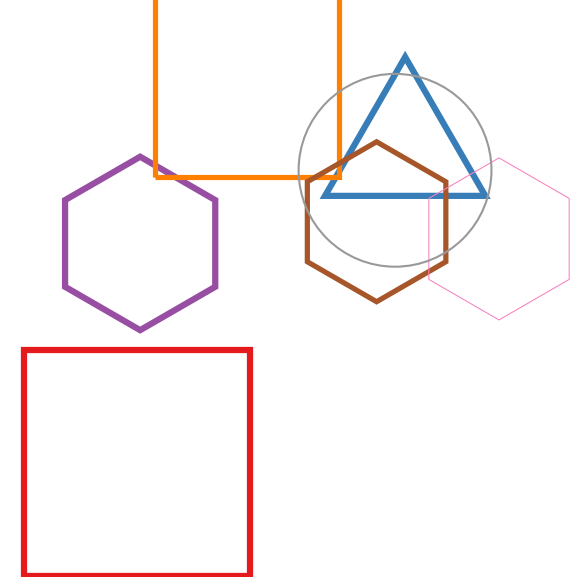[{"shape": "square", "thickness": 3, "radius": 0.98, "center": [0.238, 0.197]}, {"shape": "triangle", "thickness": 3, "radius": 0.8, "center": [0.702, 0.74]}, {"shape": "hexagon", "thickness": 3, "radius": 0.75, "center": [0.243, 0.578]}, {"shape": "square", "thickness": 2.5, "radius": 0.8, "center": [0.428, 0.851]}, {"shape": "hexagon", "thickness": 2.5, "radius": 0.69, "center": [0.652, 0.615]}, {"shape": "hexagon", "thickness": 0.5, "radius": 0.7, "center": [0.864, 0.585]}, {"shape": "circle", "thickness": 1, "radius": 0.83, "center": [0.684, 0.704]}]